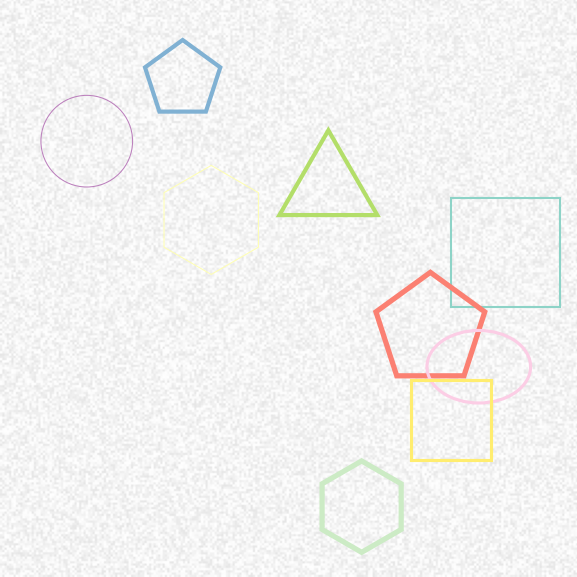[{"shape": "square", "thickness": 1, "radius": 0.47, "center": [0.875, 0.562]}, {"shape": "hexagon", "thickness": 0.5, "radius": 0.47, "center": [0.366, 0.618]}, {"shape": "pentagon", "thickness": 2.5, "radius": 0.5, "center": [0.745, 0.428]}, {"shape": "pentagon", "thickness": 2, "radius": 0.34, "center": [0.316, 0.861]}, {"shape": "triangle", "thickness": 2, "radius": 0.49, "center": [0.569, 0.676]}, {"shape": "oval", "thickness": 1.5, "radius": 0.45, "center": [0.829, 0.364]}, {"shape": "circle", "thickness": 0.5, "radius": 0.4, "center": [0.15, 0.755]}, {"shape": "hexagon", "thickness": 2.5, "radius": 0.4, "center": [0.626, 0.122]}, {"shape": "square", "thickness": 1.5, "radius": 0.35, "center": [0.781, 0.272]}]